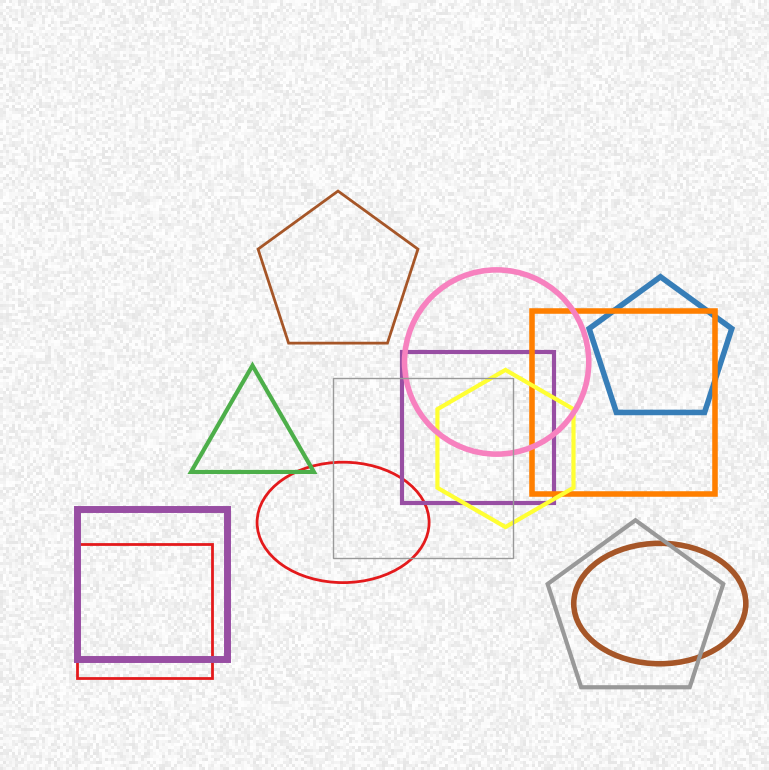[{"shape": "oval", "thickness": 1, "radius": 0.56, "center": [0.446, 0.322]}, {"shape": "square", "thickness": 1, "radius": 0.44, "center": [0.188, 0.206]}, {"shape": "pentagon", "thickness": 2, "radius": 0.49, "center": [0.858, 0.543]}, {"shape": "triangle", "thickness": 1.5, "radius": 0.46, "center": [0.328, 0.433]}, {"shape": "square", "thickness": 2.5, "radius": 0.49, "center": [0.198, 0.241]}, {"shape": "square", "thickness": 1.5, "radius": 0.49, "center": [0.621, 0.445]}, {"shape": "square", "thickness": 2, "radius": 0.59, "center": [0.809, 0.477]}, {"shape": "hexagon", "thickness": 1.5, "radius": 0.51, "center": [0.656, 0.418]}, {"shape": "pentagon", "thickness": 1, "radius": 0.55, "center": [0.439, 0.643]}, {"shape": "oval", "thickness": 2, "radius": 0.56, "center": [0.857, 0.216]}, {"shape": "circle", "thickness": 2, "radius": 0.6, "center": [0.645, 0.53]}, {"shape": "square", "thickness": 0.5, "radius": 0.58, "center": [0.549, 0.392]}, {"shape": "pentagon", "thickness": 1.5, "radius": 0.6, "center": [0.825, 0.204]}]